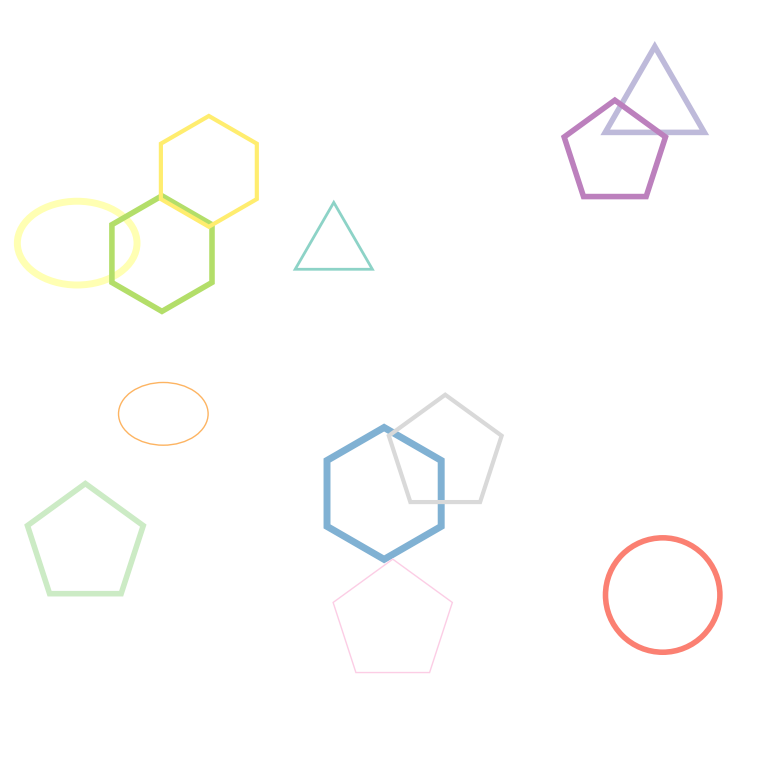[{"shape": "triangle", "thickness": 1, "radius": 0.29, "center": [0.433, 0.679]}, {"shape": "oval", "thickness": 2.5, "radius": 0.39, "center": [0.1, 0.684]}, {"shape": "triangle", "thickness": 2, "radius": 0.37, "center": [0.85, 0.865]}, {"shape": "circle", "thickness": 2, "radius": 0.37, "center": [0.861, 0.227]}, {"shape": "hexagon", "thickness": 2.5, "radius": 0.43, "center": [0.499, 0.359]}, {"shape": "oval", "thickness": 0.5, "radius": 0.29, "center": [0.212, 0.463]}, {"shape": "hexagon", "thickness": 2, "radius": 0.38, "center": [0.21, 0.671]}, {"shape": "pentagon", "thickness": 0.5, "radius": 0.41, "center": [0.51, 0.192]}, {"shape": "pentagon", "thickness": 1.5, "radius": 0.39, "center": [0.578, 0.41]}, {"shape": "pentagon", "thickness": 2, "radius": 0.35, "center": [0.798, 0.801]}, {"shape": "pentagon", "thickness": 2, "radius": 0.4, "center": [0.111, 0.293]}, {"shape": "hexagon", "thickness": 1.5, "radius": 0.36, "center": [0.271, 0.777]}]